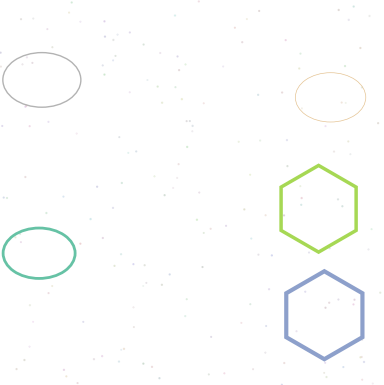[{"shape": "oval", "thickness": 2, "radius": 0.47, "center": [0.102, 0.342]}, {"shape": "hexagon", "thickness": 3, "radius": 0.57, "center": [0.842, 0.181]}, {"shape": "hexagon", "thickness": 2.5, "radius": 0.56, "center": [0.828, 0.458]}, {"shape": "oval", "thickness": 0.5, "radius": 0.46, "center": [0.859, 0.747]}, {"shape": "oval", "thickness": 1, "radius": 0.51, "center": [0.109, 0.792]}]